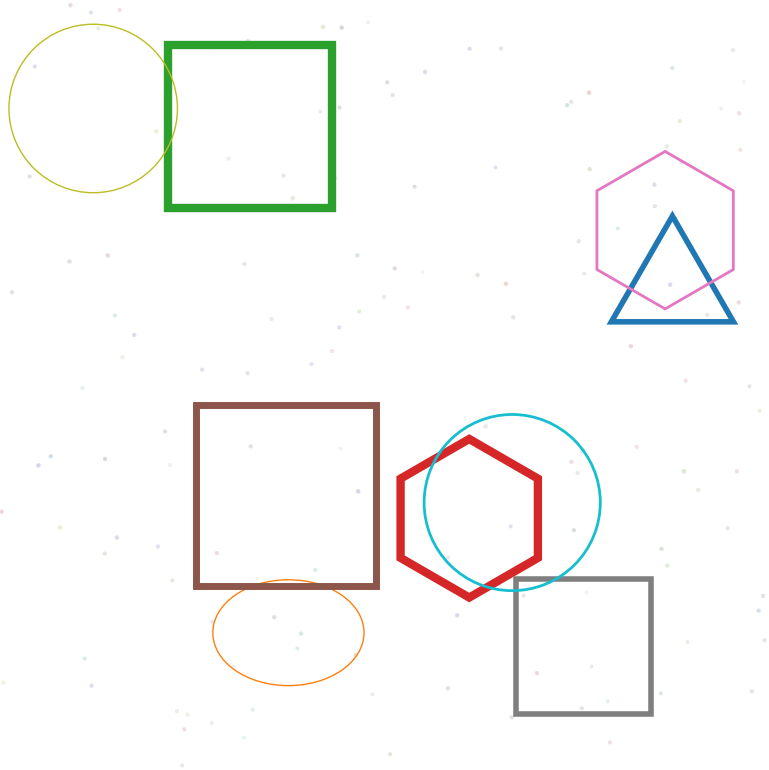[{"shape": "triangle", "thickness": 2, "radius": 0.46, "center": [0.873, 0.628]}, {"shape": "oval", "thickness": 0.5, "radius": 0.49, "center": [0.375, 0.178]}, {"shape": "square", "thickness": 3, "radius": 0.53, "center": [0.325, 0.836]}, {"shape": "hexagon", "thickness": 3, "radius": 0.51, "center": [0.609, 0.327]}, {"shape": "square", "thickness": 2.5, "radius": 0.59, "center": [0.371, 0.356]}, {"shape": "hexagon", "thickness": 1, "radius": 0.51, "center": [0.864, 0.701]}, {"shape": "square", "thickness": 2, "radius": 0.44, "center": [0.758, 0.16]}, {"shape": "circle", "thickness": 0.5, "radius": 0.55, "center": [0.121, 0.859]}, {"shape": "circle", "thickness": 1, "radius": 0.57, "center": [0.665, 0.347]}]